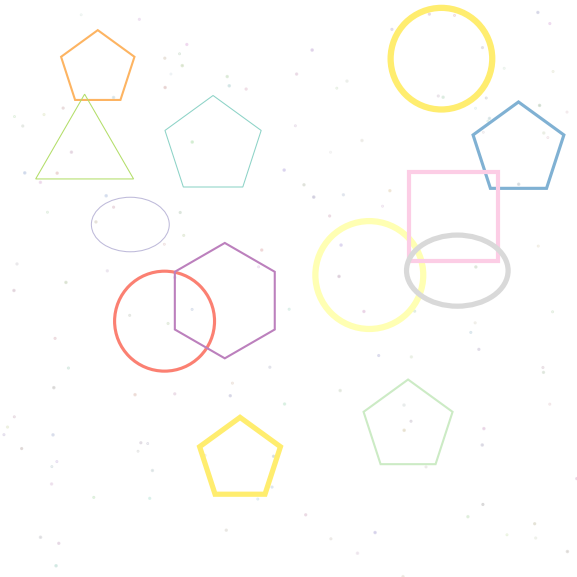[{"shape": "pentagon", "thickness": 0.5, "radius": 0.44, "center": [0.369, 0.746]}, {"shape": "circle", "thickness": 3, "radius": 0.47, "center": [0.64, 0.523]}, {"shape": "oval", "thickness": 0.5, "radius": 0.34, "center": [0.226, 0.61]}, {"shape": "circle", "thickness": 1.5, "radius": 0.43, "center": [0.285, 0.443]}, {"shape": "pentagon", "thickness": 1.5, "radius": 0.41, "center": [0.898, 0.74]}, {"shape": "pentagon", "thickness": 1, "radius": 0.33, "center": [0.169, 0.88]}, {"shape": "triangle", "thickness": 0.5, "radius": 0.49, "center": [0.147, 0.738]}, {"shape": "square", "thickness": 2, "radius": 0.38, "center": [0.785, 0.624]}, {"shape": "oval", "thickness": 2.5, "radius": 0.44, "center": [0.792, 0.531]}, {"shape": "hexagon", "thickness": 1, "radius": 0.5, "center": [0.389, 0.479]}, {"shape": "pentagon", "thickness": 1, "radius": 0.41, "center": [0.707, 0.261]}, {"shape": "pentagon", "thickness": 2.5, "radius": 0.37, "center": [0.416, 0.203]}, {"shape": "circle", "thickness": 3, "radius": 0.44, "center": [0.764, 0.898]}]